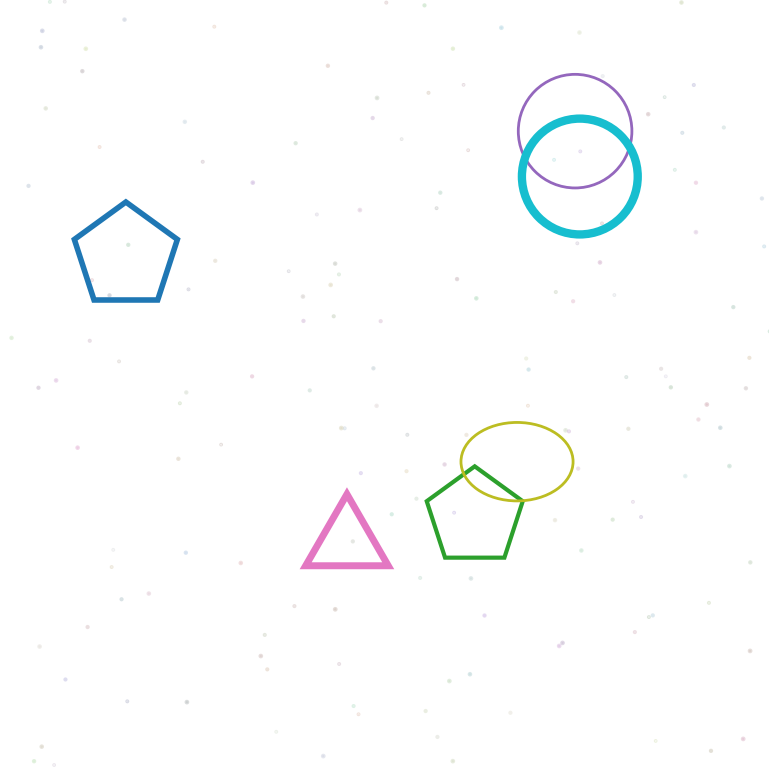[{"shape": "pentagon", "thickness": 2, "radius": 0.35, "center": [0.163, 0.667]}, {"shape": "pentagon", "thickness": 1.5, "radius": 0.33, "center": [0.617, 0.329]}, {"shape": "circle", "thickness": 1, "radius": 0.37, "center": [0.747, 0.83]}, {"shape": "triangle", "thickness": 2.5, "radius": 0.31, "center": [0.451, 0.296]}, {"shape": "oval", "thickness": 1, "radius": 0.36, "center": [0.671, 0.4]}, {"shape": "circle", "thickness": 3, "radius": 0.38, "center": [0.753, 0.771]}]